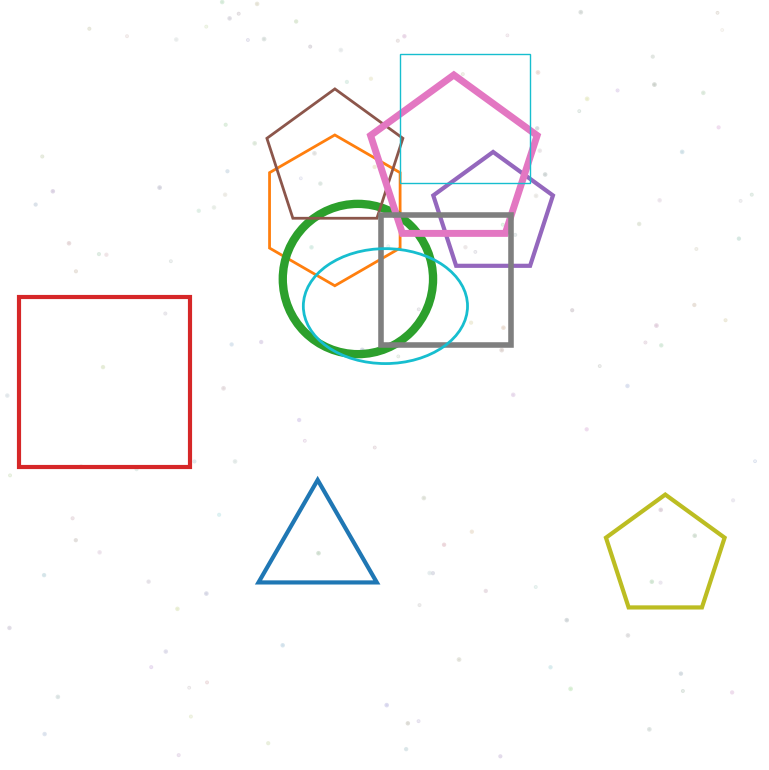[{"shape": "triangle", "thickness": 1.5, "radius": 0.44, "center": [0.413, 0.288]}, {"shape": "hexagon", "thickness": 1, "radius": 0.49, "center": [0.435, 0.727]}, {"shape": "circle", "thickness": 3, "radius": 0.49, "center": [0.465, 0.638]}, {"shape": "square", "thickness": 1.5, "radius": 0.55, "center": [0.136, 0.504]}, {"shape": "pentagon", "thickness": 1.5, "radius": 0.41, "center": [0.64, 0.721]}, {"shape": "pentagon", "thickness": 1, "radius": 0.46, "center": [0.435, 0.792]}, {"shape": "pentagon", "thickness": 2.5, "radius": 0.57, "center": [0.589, 0.789]}, {"shape": "square", "thickness": 2, "radius": 0.42, "center": [0.579, 0.636]}, {"shape": "pentagon", "thickness": 1.5, "radius": 0.41, "center": [0.864, 0.277]}, {"shape": "oval", "thickness": 1, "radius": 0.53, "center": [0.501, 0.602]}, {"shape": "square", "thickness": 0.5, "radius": 0.42, "center": [0.604, 0.846]}]